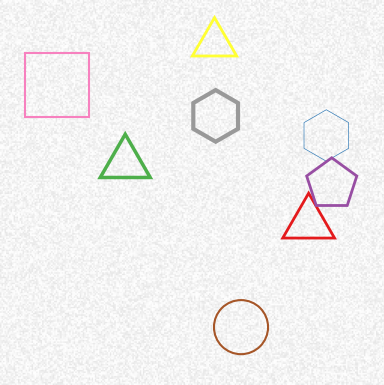[{"shape": "triangle", "thickness": 2, "radius": 0.39, "center": [0.802, 0.421]}, {"shape": "hexagon", "thickness": 0.5, "radius": 0.33, "center": [0.848, 0.648]}, {"shape": "triangle", "thickness": 2.5, "radius": 0.37, "center": [0.325, 0.576]}, {"shape": "pentagon", "thickness": 2, "radius": 0.34, "center": [0.862, 0.522]}, {"shape": "triangle", "thickness": 2, "radius": 0.33, "center": [0.557, 0.888]}, {"shape": "circle", "thickness": 1.5, "radius": 0.35, "center": [0.626, 0.15]}, {"shape": "square", "thickness": 1.5, "radius": 0.42, "center": [0.147, 0.778]}, {"shape": "hexagon", "thickness": 3, "radius": 0.34, "center": [0.56, 0.699]}]